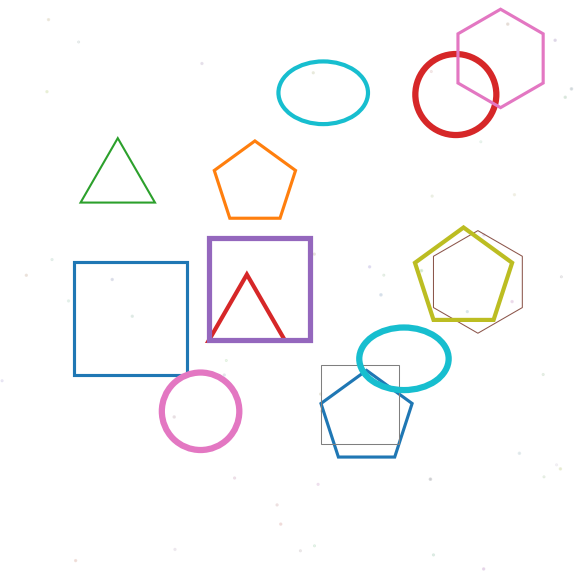[{"shape": "pentagon", "thickness": 1.5, "radius": 0.41, "center": [0.635, 0.275]}, {"shape": "square", "thickness": 1.5, "radius": 0.49, "center": [0.226, 0.448]}, {"shape": "pentagon", "thickness": 1.5, "radius": 0.37, "center": [0.441, 0.681]}, {"shape": "triangle", "thickness": 1, "radius": 0.37, "center": [0.204, 0.686]}, {"shape": "circle", "thickness": 3, "radius": 0.35, "center": [0.789, 0.835]}, {"shape": "triangle", "thickness": 2, "radius": 0.38, "center": [0.427, 0.447]}, {"shape": "square", "thickness": 2.5, "radius": 0.44, "center": [0.449, 0.499]}, {"shape": "hexagon", "thickness": 0.5, "radius": 0.44, "center": [0.828, 0.511]}, {"shape": "hexagon", "thickness": 1.5, "radius": 0.43, "center": [0.867, 0.898]}, {"shape": "circle", "thickness": 3, "radius": 0.34, "center": [0.347, 0.287]}, {"shape": "square", "thickness": 0.5, "radius": 0.34, "center": [0.623, 0.299]}, {"shape": "pentagon", "thickness": 2, "radius": 0.44, "center": [0.803, 0.517]}, {"shape": "oval", "thickness": 3, "radius": 0.39, "center": [0.7, 0.378]}, {"shape": "oval", "thickness": 2, "radius": 0.39, "center": [0.56, 0.838]}]